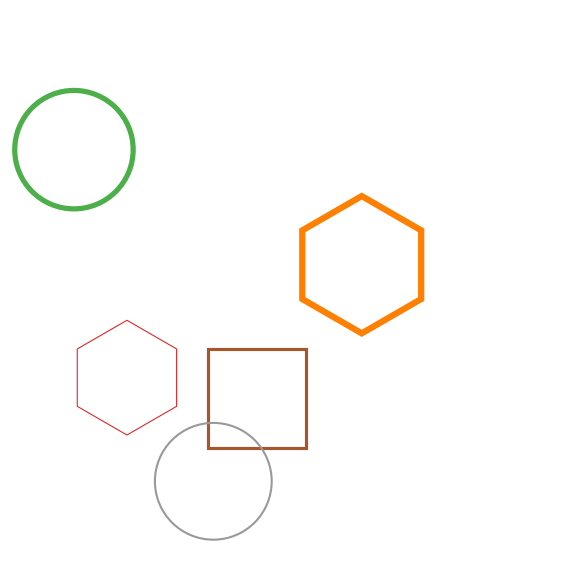[{"shape": "hexagon", "thickness": 0.5, "radius": 0.5, "center": [0.22, 0.345]}, {"shape": "circle", "thickness": 2.5, "radius": 0.51, "center": [0.128, 0.74]}, {"shape": "hexagon", "thickness": 3, "radius": 0.59, "center": [0.626, 0.541]}, {"shape": "square", "thickness": 1.5, "radius": 0.43, "center": [0.445, 0.309]}, {"shape": "circle", "thickness": 1, "radius": 0.51, "center": [0.369, 0.166]}]